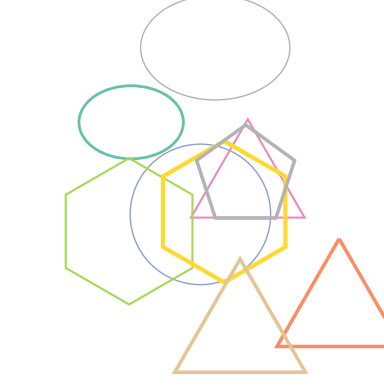[{"shape": "oval", "thickness": 2, "radius": 0.68, "center": [0.341, 0.682]}, {"shape": "triangle", "thickness": 2.5, "radius": 0.93, "center": [0.881, 0.193]}, {"shape": "circle", "thickness": 1, "radius": 0.91, "center": [0.521, 0.443]}, {"shape": "triangle", "thickness": 1.5, "radius": 0.85, "center": [0.644, 0.52]}, {"shape": "hexagon", "thickness": 1.5, "radius": 0.95, "center": [0.335, 0.399]}, {"shape": "hexagon", "thickness": 3, "radius": 0.92, "center": [0.582, 0.45]}, {"shape": "triangle", "thickness": 2.5, "radius": 0.98, "center": [0.624, 0.131]}, {"shape": "pentagon", "thickness": 2.5, "radius": 0.67, "center": [0.638, 0.542]}, {"shape": "oval", "thickness": 1, "radius": 0.97, "center": [0.559, 0.876]}]